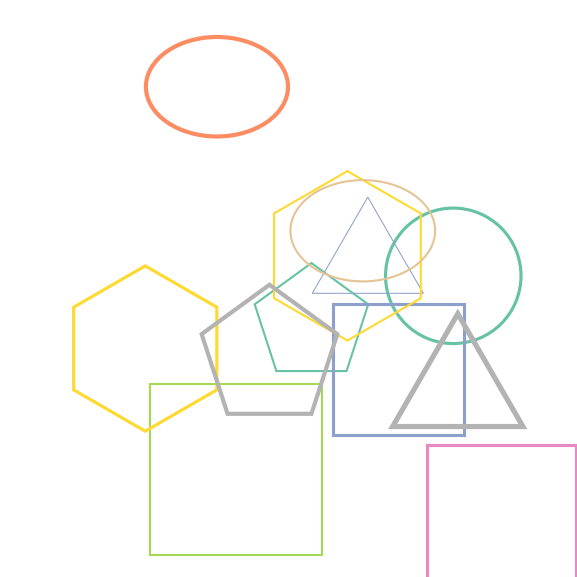[{"shape": "circle", "thickness": 1.5, "radius": 0.59, "center": [0.785, 0.522]}, {"shape": "pentagon", "thickness": 1, "radius": 0.52, "center": [0.539, 0.44]}, {"shape": "oval", "thickness": 2, "radius": 0.62, "center": [0.376, 0.849]}, {"shape": "square", "thickness": 1.5, "radius": 0.57, "center": [0.69, 0.359]}, {"shape": "triangle", "thickness": 0.5, "radius": 0.55, "center": [0.637, 0.547]}, {"shape": "square", "thickness": 1.5, "radius": 0.64, "center": [0.869, 0.1]}, {"shape": "square", "thickness": 1, "radius": 0.74, "center": [0.409, 0.186]}, {"shape": "hexagon", "thickness": 1, "radius": 0.73, "center": [0.602, 0.556]}, {"shape": "hexagon", "thickness": 1.5, "radius": 0.72, "center": [0.251, 0.396]}, {"shape": "oval", "thickness": 1, "radius": 0.63, "center": [0.628, 0.6]}, {"shape": "pentagon", "thickness": 2, "radius": 0.62, "center": [0.467, 0.382]}, {"shape": "triangle", "thickness": 2.5, "radius": 0.65, "center": [0.793, 0.326]}]